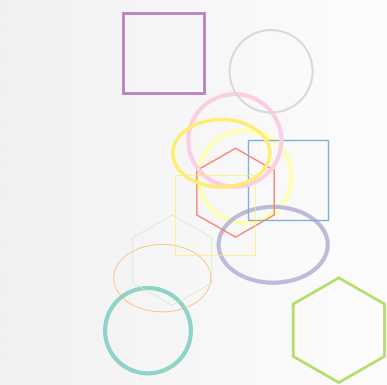[{"shape": "circle", "thickness": 3, "radius": 0.55, "center": [0.382, 0.141]}, {"shape": "circle", "thickness": 3, "radius": 0.6, "center": [0.632, 0.541]}, {"shape": "oval", "thickness": 3, "radius": 0.7, "center": [0.705, 0.364]}, {"shape": "hexagon", "thickness": 1, "radius": 0.58, "center": [0.608, 0.5]}, {"shape": "square", "thickness": 1, "radius": 0.52, "center": [0.743, 0.532]}, {"shape": "oval", "thickness": 0.5, "radius": 0.63, "center": [0.419, 0.278]}, {"shape": "hexagon", "thickness": 2, "radius": 0.68, "center": [0.874, 0.142]}, {"shape": "circle", "thickness": 3, "radius": 0.6, "center": [0.606, 0.635]}, {"shape": "circle", "thickness": 1.5, "radius": 0.54, "center": [0.7, 0.815]}, {"shape": "square", "thickness": 2, "radius": 0.52, "center": [0.422, 0.864]}, {"shape": "hexagon", "thickness": 0.5, "radius": 0.59, "center": [0.445, 0.324]}, {"shape": "oval", "thickness": 2.5, "radius": 0.63, "center": [0.571, 0.602]}, {"shape": "square", "thickness": 0.5, "radius": 0.52, "center": [0.555, 0.441]}]